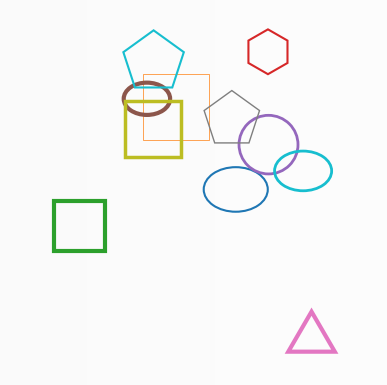[{"shape": "oval", "thickness": 1.5, "radius": 0.41, "center": [0.608, 0.508]}, {"shape": "square", "thickness": 0.5, "radius": 0.43, "center": [0.455, 0.723]}, {"shape": "square", "thickness": 3, "radius": 0.33, "center": [0.205, 0.413]}, {"shape": "hexagon", "thickness": 1.5, "radius": 0.29, "center": [0.692, 0.866]}, {"shape": "circle", "thickness": 2, "radius": 0.38, "center": [0.693, 0.624]}, {"shape": "oval", "thickness": 3, "radius": 0.3, "center": [0.379, 0.743]}, {"shape": "triangle", "thickness": 3, "radius": 0.35, "center": [0.804, 0.121]}, {"shape": "pentagon", "thickness": 1, "radius": 0.38, "center": [0.598, 0.69]}, {"shape": "square", "thickness": 2.5, "radius": 0.36, "center": [0.396, 0.665]}, {"shape": "oval", "thickness": 2, "radius": 0.37, "center": [0.782, 0.556]}, {"shape": "pentagon", "thickness": 1.5, "radius": 0.41, "center": [0.396, 0.839]}]